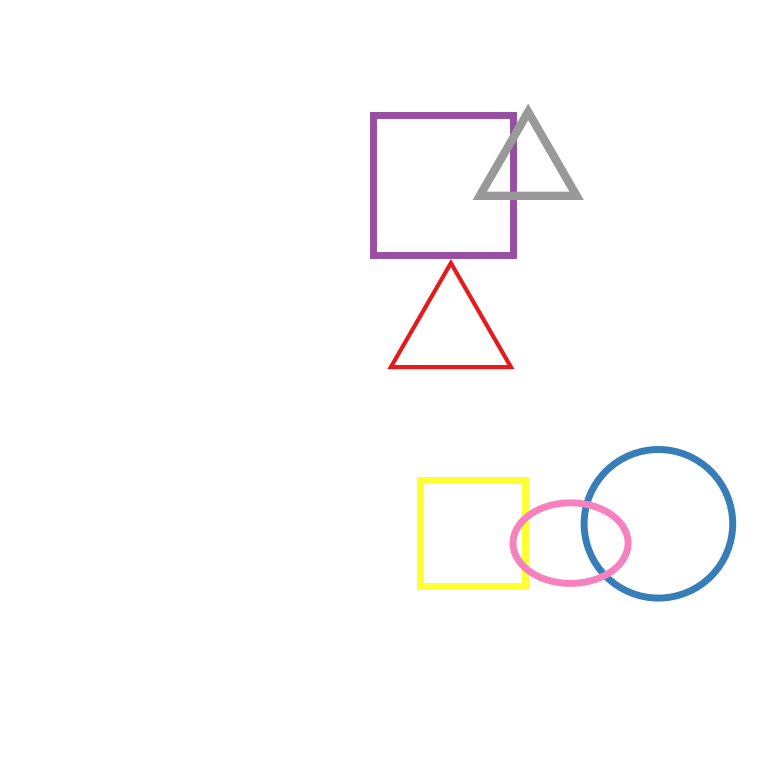[{"shape": "triangle", "thickness": 1.5, "radius": 0.45, "center": [0.586, 0.568]}, {"shape": "circle", "thickness": 2.5, "radius": 0.48, "center": [0.855, 0.32]}, {"shape": "square", "thickness": 2.5, "radius": 0.45, "center": [0.575, 0.76]}, {"shape": "square", "thickness": 2.5, "radius": 0.34, "center": [0.614, 0.308]}, {"shape": "oval", "thickness": 2.5, "radius": 0.37, "center": [0.741, 0.295]}, {"shape": "triangle", "thickness": 3, "radius": 0.36, "center": [0.686, 0.782]}]